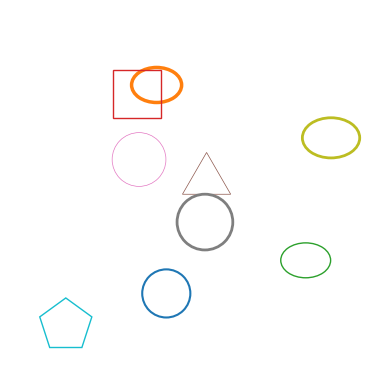[{"shape": "circle", "thickness": 1.5, "radius": 0.31, "center": [0.432, 0.238]}, {"shape": "oval", "thickness": 2.5, "radius": 0.32, "center": [0.407, 0.779]}, {"shape": "oval", "thickness": 1, "radius": 0.32, "center": [0.794, 0.324]}, {"shape": "square", "thickness": 1, "radius": 0.31, "center": [0.356, 0.757]}, {"shape": "triangle", "thickness": 0.5, "radius": 0.36, "center": [0.537, 0.532]}, {"shape": "circle", "thickness": 0.5, "radius": 0.35, "center": [0.361, 0.586]}, {"shape": "circle", "thickness": 2, "radius": 0.36, "center": [0.532, 0.423]}, {"shape": "oval", "thickness": 2, "radius": 0.37, "center": [0.86, 0.642]}, {"shape": "pentagon", "thickness": 1, "radius": 0.36, "center": [0.171, 0.155]}]